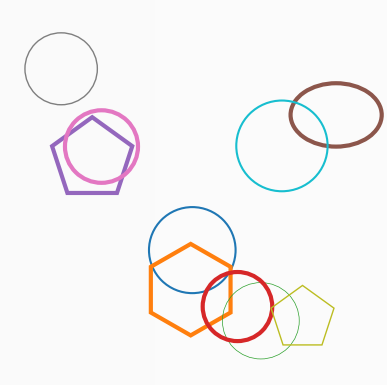[{"shape": "circle", "thickness": 1.5, "radius": 0.56, "center": [0.496, 0.35]}, {"shape": "hexagon", "thickness": 3, "radius": 0.59, "center": [0.492, 0.248]}, {"shape": "circle", "thickness": 0.5, "radius": 0.5, "center": [0.673, 0.167]}, {"shape": "circle", "thickness": 3, "radius": 0.45, "center": [0.613, 0.204]}, {"shape": "pentagon", "thickness": 3, "radius": 0.54, "center": [0.238, 0.587]}, {"shape": "oval", "thickness": 3, "radius": 0.59, "center": [0.867, 0.702]}, {"shape": "circle", "thickness": 3, "radius": 0.47, "center": [0.262, 0.619]}, {"shape": "circle", "thickness": 1, "radius": 0.47, "center": [0.158, 0.821]}, {"shape": "pentagon", "thickness": 1, "radius": 0.43, "center": [0.781, 0.173]}, {"shape": "circle", "thickness": 1.5, "radius": 0.59, "center": [0.728, 0.621]}]